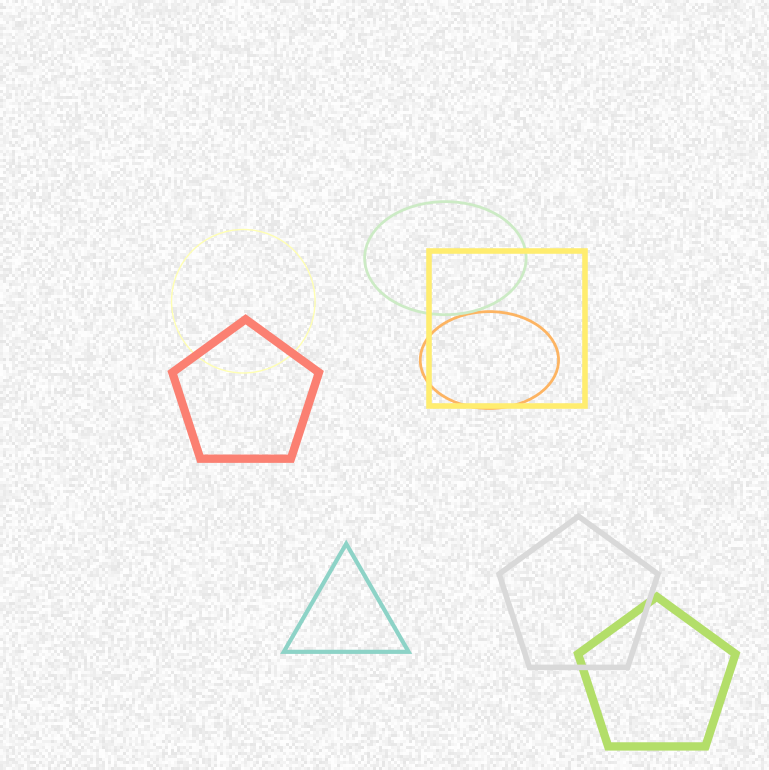[{"shape": "triangle", "thickness": 1.5, "radius": 0.47, "center": [0.45, 0.2]}, {"shape": "circle", "thickness": 0.5, "radius": 0.47, "center": [0.316, 0.609]}, {"shape": "pentagon", "thickness": 3, "radius": 0.5, "center": [0.319, 0.485]}, {"shape": "oval", "thickness": 1, "radius": 0.45, "center": [0.636, 0.532]}, {"shape": "pentagon", "thickness": 3, "radius": 0.54, "center": [0.853, 0.118]}, {"shape": "pentagon", "thickness": 2, "radius": 0.54, "center": [0.751, 0.221]}, {"shape": "oval", "thickness": 1, "radius": 0.52, "center": [0.578, 0.665]}, {"shape": "square", "thickness": 2, "radius": 0.5, "center": [0.658, 0.573]}]